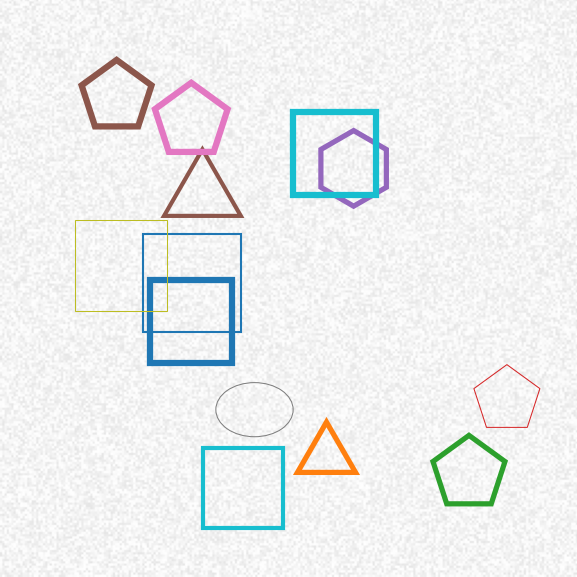[{"shape": "square", "thickness": 3, "radius": 0.36, "center": [0.331, 0.442]}, {"shape": "square", "thickness": 1, "radius": 0.42, "center": [0.332, 0.51]}, {"shape": "triangle", "thickness": 2.5, "radius": 0.29, "center": [0.565, 0.21]}, {"shape": "pentagon", "thickness": 2.5, "radius": 0.33, "center": [0.812, 0.18]}, {"shape": "pentagon", "thickness": 0.5, "radius": 0.3, "center": [0.878, 0.308]}, {"shape": "hexagon", "thickness": 2.5, "radius": 0.33, "center": [0.612, 0.708]}, {"shape": "pentagon", "thickness": 3, "radius": 0.32, "center": [0.202, 0.832]}, {"shape": "triangle", "thickness": 2, "radius": 0.38, "center": [0.351, 0.664]}, {"shape": "pentagon", "thickness": 3, "radius": 0.33, "center": [0.331, 0.79]}, {"shape": "oval", "thickness": 0.5, "radius": 0.33, "center": [0.441, 0.29]}, {"shape": "square", "thickness": 0.5, "radius": 0.39, "center": [0.21, 0.539]}, {"shape": "square", "thickness": 2, "radius": 0.35, "center": [0.421, 0.154]}, {"shape": "square", "thickness": 3, "radius": 0.36, "center": [0.579, 0.733]}]